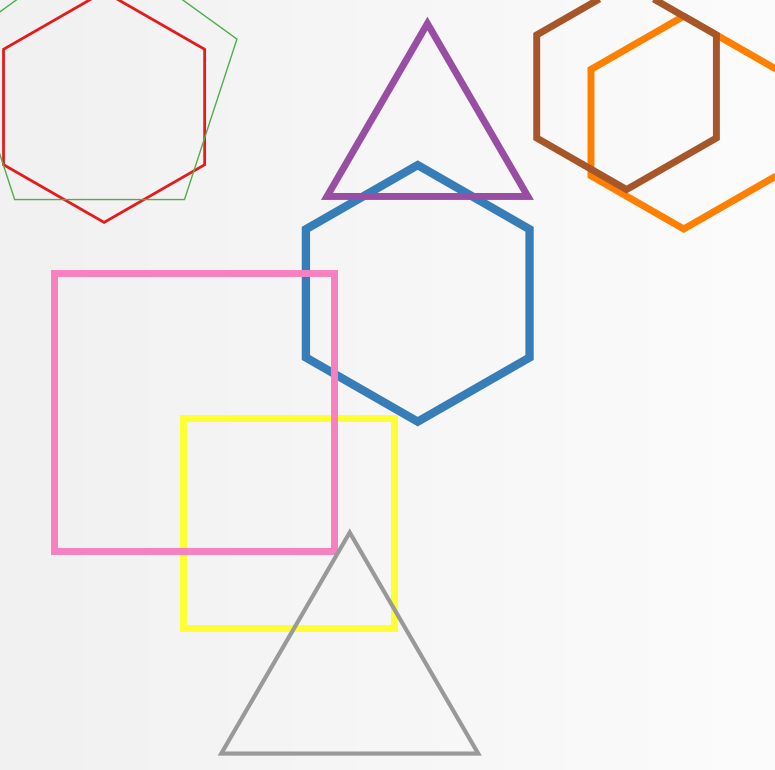[{"shape": "hexagon", "thickness": 1, "radius": 0.75, "center": [0.134, 0.861]}, {"shape": "hexagon", "thickness": 3, "radius": 0.83, "center": [0.539, 0.619]}, {"shape": "pentagon", "thickness": 0.5, "radius": 0.93, "center": [0.128, 0.892]}, {"shape": "triangle", "thickness": 2.5, "radius": 0.75, "center": [0.552, 0.82]}, {"shape": "hexagon", "thickness": 2.5, "radius": 0.69, "center": [0.882, 0.841]}, {"shape": "square", "thickness": 2.5, "radius": 0.68, "center": [0.372, 0.32]}, {"shape": "hexagon", "thickness": 2.5, "radius": 0.67, "center": [0.808, 0.888]}, {"shape": "square", "thickness": 2.5, "radius": 0.9, "center": [0.251, 0.465]}, {"shape": "triangle", "thickness": 1.5, "radius": 0.96, "center": [0.451, 0.117]}]